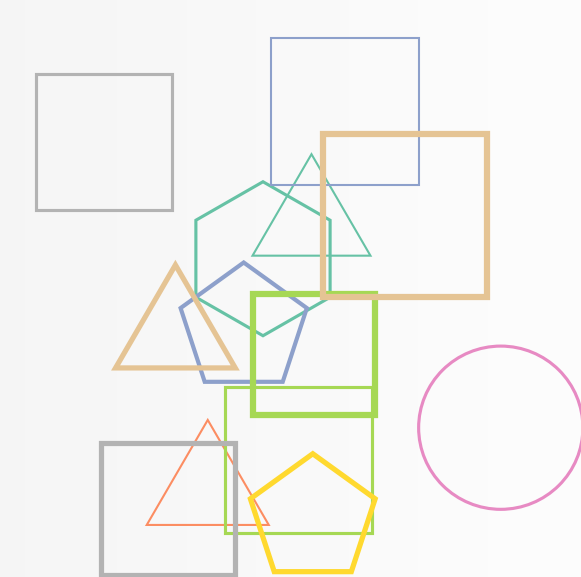[{"shape": "hexagon", "thickness": 1.5, "radius": 0.67, "center": [0.452, 0.551]}, {"shape": "triangle", "thickness": 1, "radius": 0.59, "center": [0.536, 0.615]}, {"shape": "triangle", "thickness": 1, "radius": 0.61, "center": [0.357, 0.151]}, {"shape": "square", "thickness": 1, "radius": 0.64, "center": [0.593, 0.806]}, {"shape": "pentagon", "thickness": 2, "radius": 0.57, "center": [0.419, 0.43]}, {"shape": "circle", "thickness": 1.5, "radius": 0.71, "center": [0.862, 0.259]}, {"shape": "square", "thickness": 3, "radius": 0.52, "center": [0.54, 0.385]}, {"shape": "square", "thickness": 1.5, "radius": 0.63, "center": [0.513, 0.202]}, {"shape": "pentagon", "thickness": 2.5, "radius": 0.56, "center": [0.538, 0.101]}, {"shape": "square", "thickness": 3, "radius": 0.7, "center": [0.696, 0.626]}, {"shape": "triangle", "thickness": 2.5, "radius": 0.59, "center": [0.302, 0.421]}, {"shape": "square", "thickness": 1.5, "radius": 0.59, "center": [0.179, 0.753]}, {"shape": "square", "thickness": 2.5, "radius": 0.57, "center": [0.29, 0.118]}]